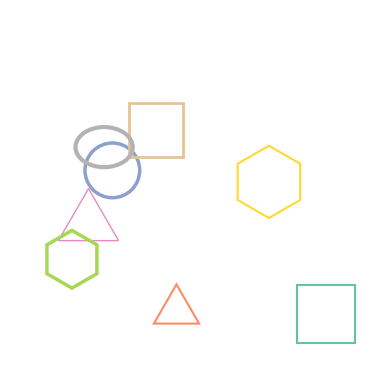[{"shape": "square", "thickness": 1.5, "radius": 0.37, "center": [0.847, 0.185]}, {"shape": "triangle", "thickness": 1.5, "radius": 0.34, "center": [0.458, 0.193]}, {"shape": "circle", "thickness": 2.5, "radius": 0.36, "center": [0.292, 0.557]}, {"shape": "triangle", "thickness": 1, "radius": 0.45, "center": [0.23, 0.42]}, {"shape": "hexagon", "thickness": 2.5, "radius": 0.37, "center": [0.187, 0.327]}, {"shape": "hexagon", "thickness": 1.5, "radius": 0.47, "center": [0.699, 0.528]}, {"shape": "square", "thickness": 2, "radius": 0.35, "center": [0.405, 0.662]}, {"shape": "oval", "thickness": 3, "radius": 0.37, "center": [0.27, 0.618]}]